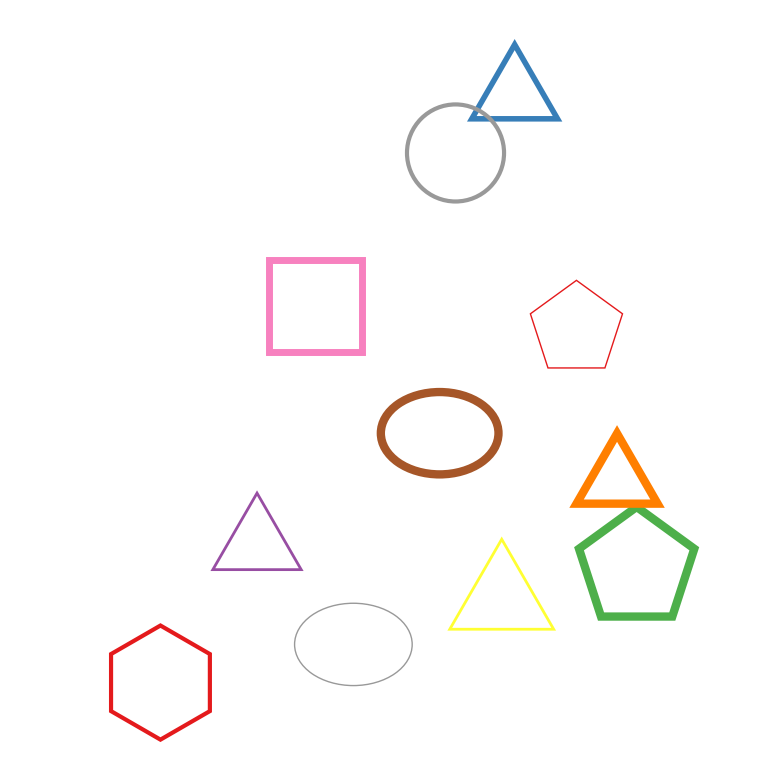[{"shape": "pentagon", "thickness": 0.5, "radius": 0.31, "center": [0.749, 0.573]}, {"shape": "hexagon", "thickness": 1.5, "radius": 0.37, "center": [0.208, 0.114]}, {"shape": "triangle", "thickness": 2, "radius": 0.32, "center": [0.668, 0.878]}, {"shape": "pentagon", "thickness": 3, "radius": 0.39, "center": [0.827, 0.263]}, {"shape": "triangle", "thickness": 1, "radius": 0.33, "center": [0.334, 0.293]}, {"shape": "triangle", "thickness": 3, "radius": 0.3, "center": [0.801, 0.376]}, {"shape": "triangle", "thickness": 1, "radius": 0.39, "center": [0.652, 0.222]}, {"shape": "oval", "thickness": 3, "radius": 0.38, "center": [0.571, 0.437]}, {"shape": "square", "thickness": 2.5, "radius": 0.3, "center": [0.41, 0.602]}, {"shape": "circle", "thickness": 1.5, "radius": 0.32, "center": [0.592, 0.801]}, {"shape": "oval", "thickness": 0.5, "radius": 0.38, "center": [0.459, 0.163]}]